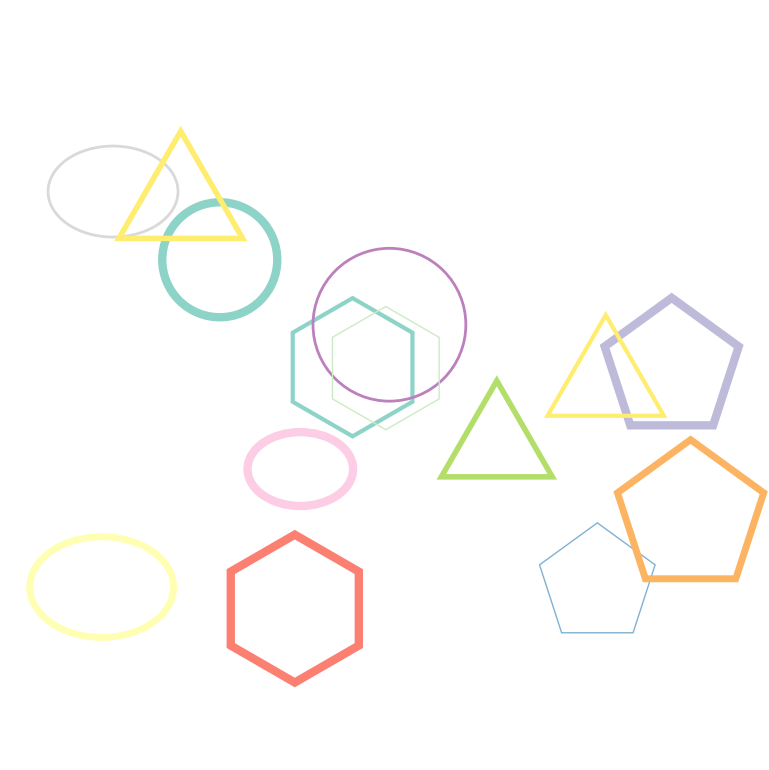[{"shape": "circle", "thickness": 3, "radius": 0.37, "center": [0.285, 0.663]}, {"shape": "hexagon", "thickness": 1.5, "radius": 0.45, "center": [0.458, 0.523]}, {"shape": "oval", "thickness": 2.5, "radius": 0.47, "center": [0.132, 0.238]}, {"shape": "pentagon", "thickness": 3, "radius": 0.46, "center": [0.872, 0.522]}, {"shape": "hexagon", "thickness": 3, "radius": 0.48, "center": [0.383, 0.21]}, {"shape": "pentagon", "thickness": 0.5, "radius": 0.39, "center": [0.776, 0.242]}, {"shape": "pentagon", "thickness": 2.5, "radius": 0.5, "center": [0.897, 0.329]}, {"shape": "triangle", "thickness": 2, "radius": 0.42, "center": [0.645, 0.422]}, {"shape": "oval", "thickness": 3, "radius": 0.34, "center": [0.39, 0.391]}, {"shape": "oval", "thickness": 1, "radius": 0.42, "center": [0.147, 0.751]}, {"shape": "circle", "thickness": 1, "radius": 0.5, "center": [0.506, 0.578]}, {"shape": "hexagon", "thickness": 0.5, "radius": 0.4, "center": [0.501, 0.522]}, {"shape": "triangle", "thickness": 1.5, "radius": 0.44, "center": [0.787, 0.504]}, {"shape": "triangle", "thickness": 2, "radius": 0.46, "center": [0.235, 0.737]}]